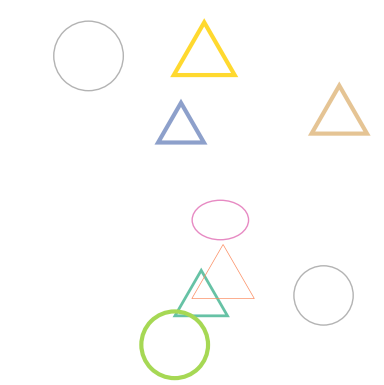[{"shape": "triangle", "thickness": 2, "radius": 0.39, "center": [0.523, 0.219]}, {"shape": "triangle", "thickness": 0.5, "radius": 0.47, "center": [0.579, 0.271]}, {"shape": "triangle", "thickness": 3, "radius": 0.34, "center": [0.47, 0.664]}, {"shape": "oval", "thickness": 1, "radius": 0.37, "center": [0.572, 0.429]}, {"shape": "circle", "thickness": 3, "radius": 0.43, "center": [0.454, 0.104]}, {"shape": "triangle", "thickness": 3, "radius": 0.46, "center": [0.53, 0.851]}, {"shape": "triangle", "thickness": 3, "radius": 0.42, "center": [0.881, 0.695]}, {"shape": "circle", "thickness": 1, "radius": 0.39, "center": [0.84, 0.233]}, {"shape": "circle", "thickness": 1, "radius": 0.45, "center": [0.23, 0.855]}]